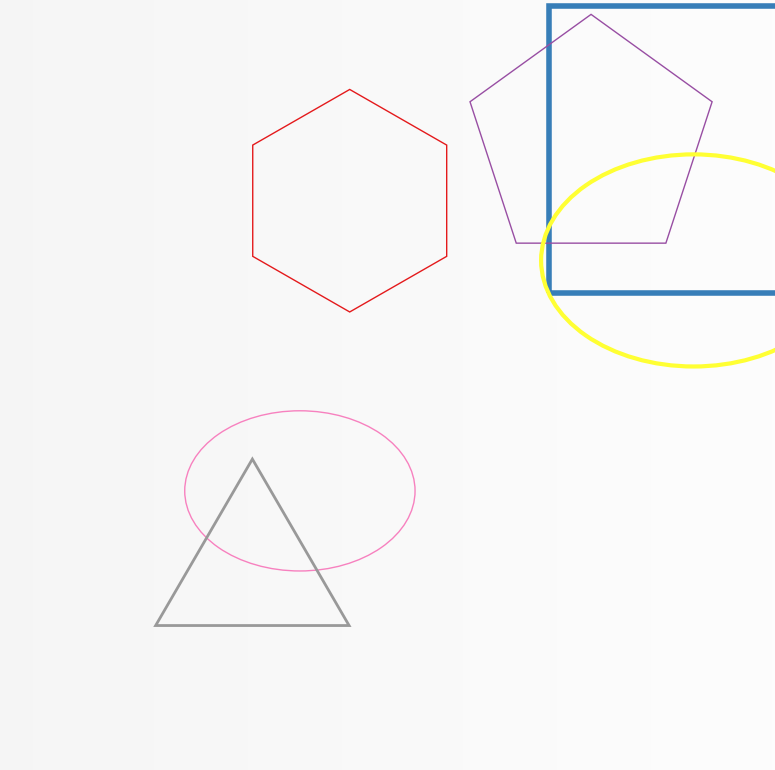[{"shape": "hexagon", "thickness": 0.5, "radius": 0.72, "center": [0.451, 0.739]}, {"shape": "square", "thickness": 2, "radius": 0.93, "center": [0.895, 0.806]}, {"shape": "pentagon", "thickness": 0.5, "radius": 0.82, "center": [0.763, 0.817]}, {"shape": "oval", "thickness": 1.5, "radius": 0.98, "center": [0.895, 0.662]}, {"shape": "oval", "thickness": 0.5, "radius": 0.74, "center": [0.387, 0.363]}, {"shape": "triangle", "thickness": 1, "radius": 0.72, "center": [0.326, 0.26]}]